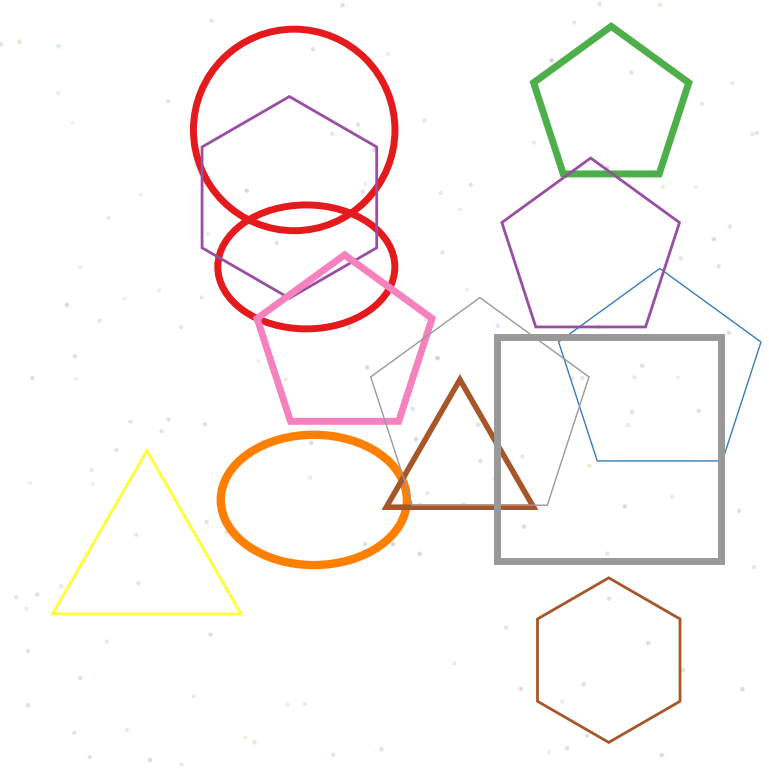[{"shape": "circle", "thickness": 2.5, "radius": 0.65, "center": [0.382, 0.831]}, {"shape": "oval", "thickness": 2.5, "radius": 0.57, "center": [0.398, 0.653]}, {"shape": "pentagon", "thickness": 0.5, "radius": 0.69, "center": [0.857, 0.513]}, {"shape": "pentagon", "thickness": 2.5, "radius": 0.53, "center": [0.794, 0.86]}, {"shape": "hexagon", "thickness": 1, "radius": 0.65, "center": [0.376, 0.744]}, {"shape": "pentagon", "thickness": 1, "radius": 0.61, "center": [0.767, 0.674]}, {"shape": "oval", "thickness": 3, "radius": 0.6, "center": [0.408, 0.351]}, {"shape": "triangle", "thickness": 1, "radius": 0.71, "center": [0.191, 0.273]}, {"shape": "triangle", "thickness": 2, "radius": 0.55, "center": [0.597, 0.397]}, {"shape": "hexagon", "thickness": 1, "radius": 0.53, "center": [0.791, 0.143]}, {"shape": "pentagon", "thickness": 2.5, "radius": 0.6, "center": [0.448, 0.549]}, {"shape": "pentagon", "thickness": 0.5, "radius": 0.75, "center": [0.623, 0.464]}, {"shape": "square", "thickness": 2.5, "radius": 0.73, "center": [0.791, 0.417]}]